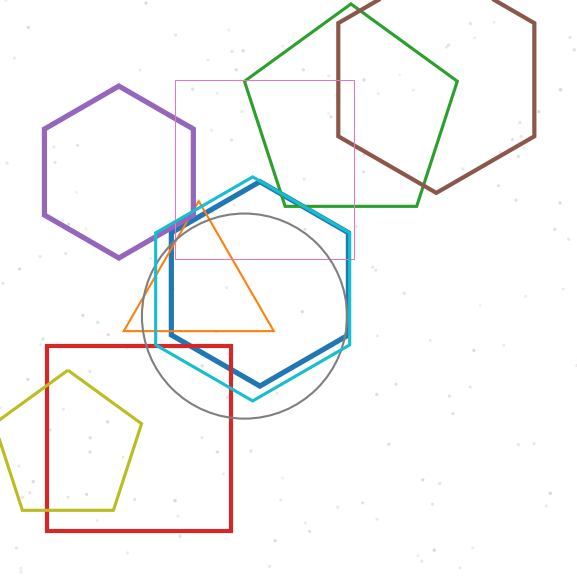[{"shape": "hexagon", "thickness": 2.5, "radius": 0.89, "center": [0.45, 0.508]}, {"shape": "triangle", "thickness": 1, "radius": 0.75, "center": [0.344, 0.501]}, {"shape": "pentagon", "thickness": 1.5, "radius": 0.97, "center": [0.608, 0.799]}, {"shape": "square", "thickness": 2, "radius": 0.8, "center": [0.241, 0.24]}, {"shape": "hexagon", "thickness": 2.5, "radius": 0.74, "center": [0.206, 0.701]}, {"shape": "hexagon", "thickness": 2, "radius": 0.98, "center": [0.756, 0.861]}, {"shape": "square", "thickness": 0.5, "radius": 0.77, "center": [0.459, 0.706]}, {"shape": "circle", "thickness": 1, "radius": 0.89, "center": [0.423, 0.452]}, {"shape": "pentagon", "thickness": 1.5, "radius": 0.67, "center": [0.118, 0.224]}, {"shape": "hexagon", "thickness": 1.5, "radius": 0.97, "center": [0.438, 0.499]}]